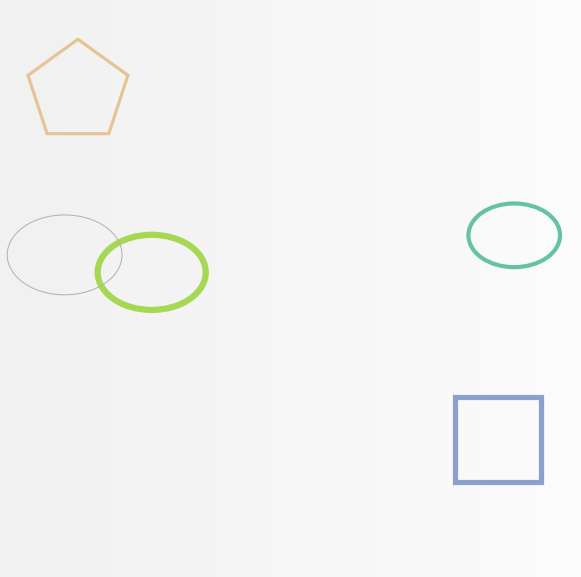[{"shape": "oval", "thickness": 2, "radius": 0.39, "center": [0.885, 0.592]}, {"shape": "square", "thickness": 2.5, "radius": 0.37, "center": [0.858, 0.238]}, {"shape": "oval", "thickness": 3, "radius": 0.46, "center": [0.261, 0.528]}, {"shape": "pentagon", "thickness": 1.5, "radius": 0.45, "center": [0.134, 0.841]}, {"shape": "oval", "thickness": 0.5, "radius": 0.49, "center": [0.111, 0.558]}]